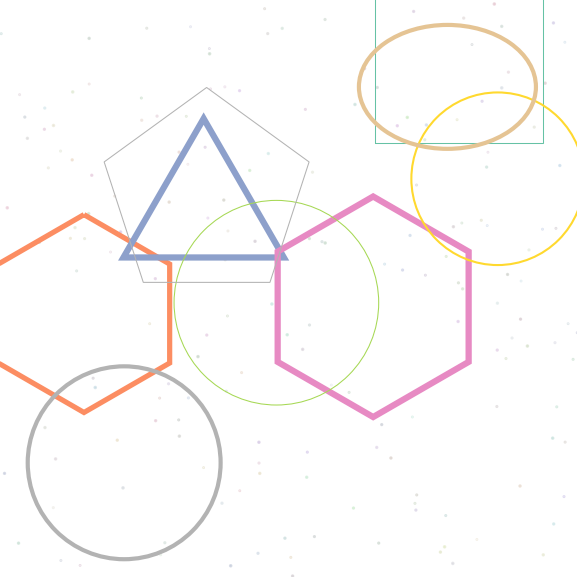[{"shape": "square", "thickness": 0.5, "radius": 0.73, "center": [0.794, 0.898]}, {"shape": "hexagon", "thickness": 2.5, "radius": 0.86, "center": [0.145, 0.456]}, {"shape": "triangle", "thickness": 3, "radius": 0.8, "center": [0.353, 0.633]}, {"shape": "hexagon", "thickness": 3, "radius": 0.95, "center": [0.646, 0.468]}, {"shape": "circle", "thickness": 0.5, "radius": 0.89, "center": [0.479, 0.475]}, {"shape": "circle", "thickness": 1, "radius": 0.75, "center": [0.862, 0.69]}, {"shape": "oval", "thickness": 2, "radius": 0.77, "center": [0.775, 0.849]}, {"shape": "circle", "thickness": 2, "radius": 0.84, "center": [0.215, 0.198]}, {"shape": "pentagon", "thickness": 0.5, "radius": 0.93, "center": [0.358, 0.661]}]